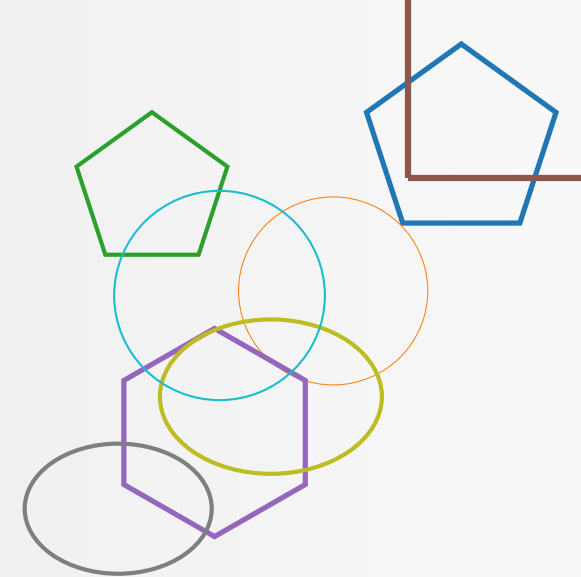[{"shape": "pentagon", "thickness": 2.5, "radius": 0.86, "center": [0.794, 0.752]}, {"shape": "circle", "thickness": 0.5, "radius": 0.81, "center": [0.573, 0.495]}, {"shape": "pentagon", "thickness": 2, "radius": 0.68, "center": [0.261, 0.668]}, {"shape": "hexagon", "thickness": 2.5, "radius": 0.9, "center": [0.369, 0.25]}, {"shape": "square", "thickness": 3, "radius": 0.82, "center": [0.867, 0.856]}, {"shape": "oval", "thickness": 2, "radius": 0.8, "center": [0.203, 0.118]}, {"shape": "oval", "thickness": 2, "radius": 0.95, "center": [0.466, 0.312]}, {"shape": "circle", "thickness": 1, "radius": 0.91, "center": [0.378, 0.487]}]